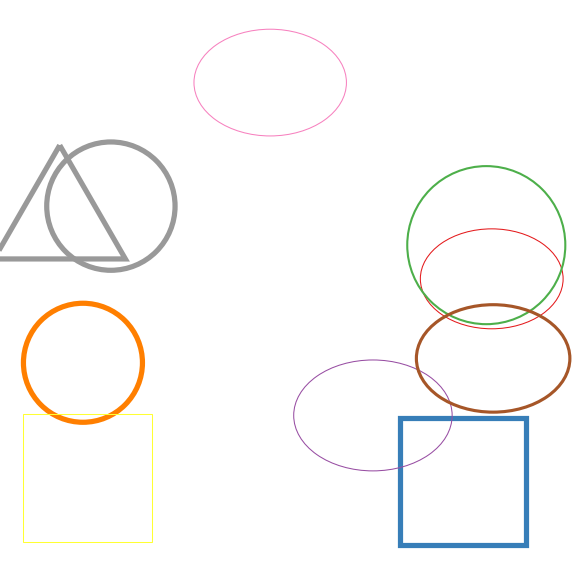[{"shape": "oval", "thickness": 0.5, "radius": 0.62, "center": [0.851, 0.516]}, {"shape": "square", "thickness": 2.5, "radius": 0.55, "center": [0.802, 0.166]}, {"shape": "circle", "thickness": 1, "radius": 0.68, "center": [0.842, 0.575]}, {"shape": "oval", "thickness": 0.5, "radius": 0.69, "center": [0.646, 0.28]}, {"shape": "circle", "thickness": 2.5, "radius": 0.52, "center": [0.144, 0.371]}, {"shape": "square", "thickness": 0.5, "radius": 0.55, "center": [0.152, 0.172]}, {"shape": "oval", "thickness": 1.5, "radius": 0.66, "center": [0.854, 0.378]}, {"shape": "oval", "thickness": 0.5, "radius": 0.66, "center": [0.468, 0.856]}, {"shape": "triangle", "thickness": 2.5, "radius": 0.66, "center": [0.103, 0.616]}, {"shape": "circle", "thickness": 2.5, "radius": 0.56, "center": [0.192, 0.642]}]